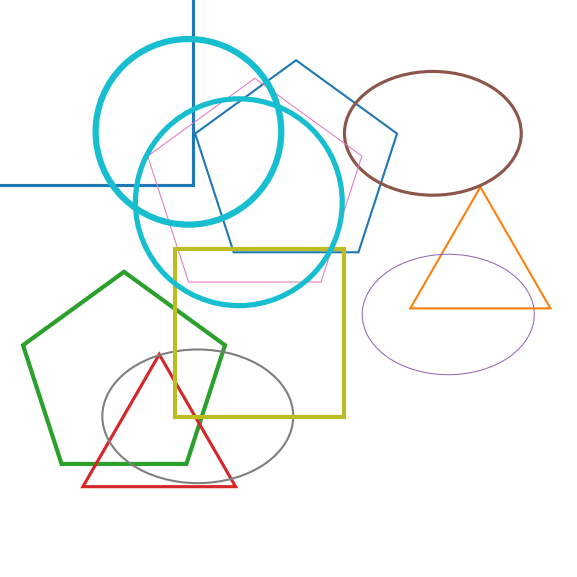[{"shape": "square", "thickness": 1.5, "radius": 0.88, "center": [0.158, 0.855]}, {"shape": "pentagon", "thickness": 1, "radius": 0.92, "center": [0.513, 0.711]}, {"shape": "triangle", "thickness": 1, "radius": 0.7, "center": [0.832, 0.535]}, {"shape": "pentagon", "thickness": 2, "radius": 0.92, "center": [0.215, 0.345]}, {"shape": "triangle", "thickness": 1.5, "radius": 0.76, "center": [0.276, 0.233]}, {"shape": "oval", "thickness": 0.5, "radius": 0.74, "center": [0.776, 0.455]}, {"shape": "oval", "thickness": 1.5, "radius": 0.77, "center": [0.749, 0.768]}, {"shape": "pentagon", "thickness": 0.5, "radius": 0.98, "center": [0.441, 0.669]}, {"shape": "oval", "thickness": 1, "radius": 0.83, "center": [0.342, 0.278]}, {"shape": "square", "thickness": 2, "radius": 0.73, "center": [0.449, 0.423]}, {"shape": "circle", "thickness": 2.5, "radius": 0.9, "center": [0.414, 0.649]}, {"shape": "circle", "thickness": 3, "radius": 0.8, "center": [0.326, 0.771]}]